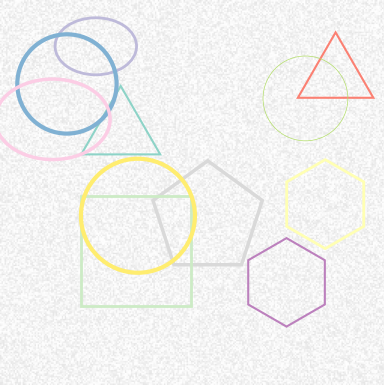[{"shape": "triangle", "thickness": 1.5, "radius": 0.59, "center": [0.314, 0.658]}, {"shape": "hexagon", "thickness": 2, "radius": 0.58, "center": [0.845, 0.47]}, {"shape": "oval", "thickness": 2, "radius": 0.53, "center": [0.249, 0.88]}, {"shape": "triangle", "thickness": 1.5, "radius": 0.57, "center": [0.872, 0.803]}, {"shape": "circle", "thickness": 3, "radius": 0.64, "center": [0.174, 0.782]}, {"shape": "circle", "thickness": 0.5, "radius": 0.55, "center": [0.793, 0.744]}, {"shape": "oval", "thickness": 2.5, "radius": 0.75, "center": [0.137, 0.69]}, {"shape": "pentagon", "thickness": 2.5, "radius": 0.75, "center": [0.539, 0.433]}, {"shape": "hexagon", "thickness": 1.5, "radius": 0.57, "center": [0.744, 0.267]}, {"shape": "square", "thickness": 2, "radius": 0.72, "center": [0.354, 0.348]}, {"shape": "circle", "thickness": 3, "radius": 0.74, "center": [0.358, 0.44]}]